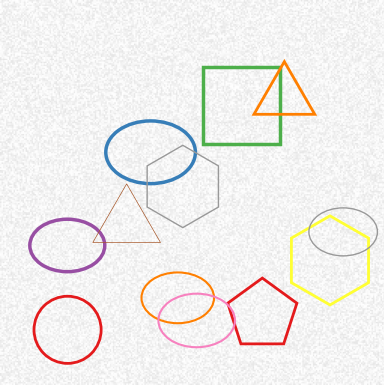[{"shape": "circle", "thickness": 2, "radius": 0.44, "center": [0.176, 0.143]}, {"shape": "pentagon", "thickness": 2, "radius": 0.47, "center": [0.681, 0.183]}, {"shape": "oval", "thickness": 2.5, "radius": 0.58, "center": [0.391, 0.604]}, {"shape": "square", "thickness": 2.5, "radius": 0.5, "center": [0.626, 0.727]}, {"shape": "oval", "thickness": 2.5, "radius": 0.49, "center": [0.175, 0.362]}, {"shape": "triangle", "thickness": 2, "radius": 0.46, "center": [0.739, 0.749]}, {"shape": "oval", "thickness": 1.5, "radius": 0.47, "center": [0.462, 0.226]}, {"shape": "hexagon", "thickness": 2, "radius": 0.58, "center": [0.857, 0.324]}, {"shape": "triangle", "thickness": 0.5, "radius": 0.51, "center": [0.329, 0.421]}, {"shape": "oval", "thickness": 1.5, "radius": 0.5, "center": [0.511, 0.168]}, {"shape": "oval", "thickness": 1, "radius": 0.45, "center": [0.891, 0.398]}, {"shape": "hexagon", "thickness": 1, "radius": 0.53, "center": [0.475, 0.516]}]